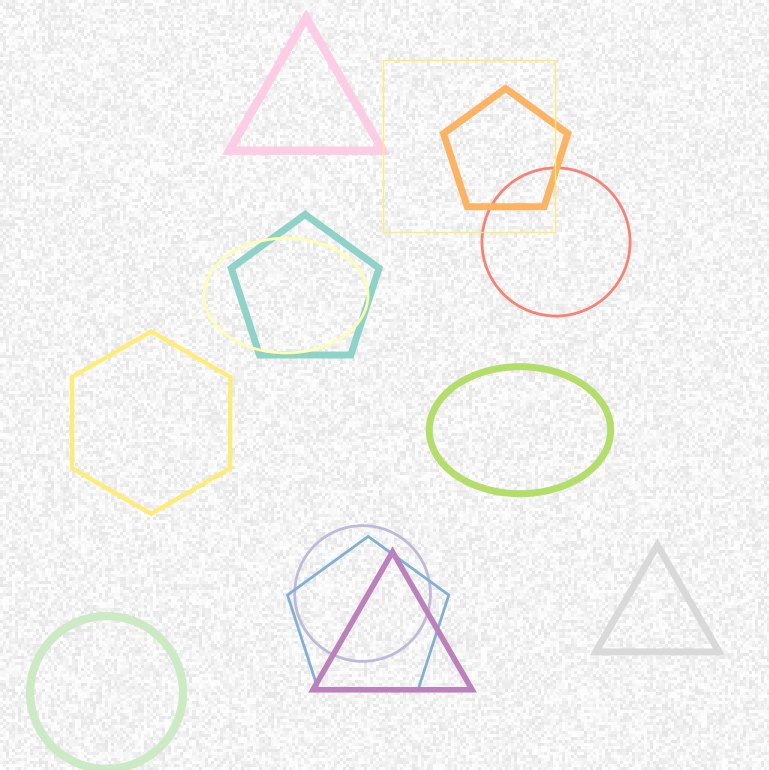[{"shape": "pentagon", "thickness": 2.5, "radius": 0.5, "center": [0.396, 0.621]}, {"shape": "oval", "thickness": 1, "radius": 0.53, "center": [0.371, 0.616]}, {"shape": "circle", "thickness": 1, "radius": 0.44, "center": [0.471, 0.229]}, {"shape": "circle", "thickness": 1, "radius": 0.48, "center": [0.722, 0.686]}, {"shape": "pentagon", "thickness": 1, "radius": 0.55, "center": [0.478, 0.193]}, {"shape": "pentagon", "thickness": 2.5, "radius": 0.42, "center": [0.657, 0.8]}, {"shape": "oval", "thickness": 2.5, "radius": 0.59, "center": [0.675, 0.441]}, {"shape": "triangle", "thickness": 3, "radius": 0.58, "center": [0.397, 0.862]}, {"shape": "triangle", "thickness": 2.5, "radius": 0.46, "center": [0.854, 0.2]}, {"shape": "triangle", "thickness": 2, "radius": 0.6, "center": [0.51, 0.164]}, {"shape": "circle", "thickness": 3, "radius": 0.5, "center": [0.138, 0.101]}, {"shape": "hexagon", "thickness": 1.5, "radius": 0.59, "center": [0.196, 0.451]}, {"shape": "square", "thickness": 0.5, "radius": 0.56, "center": [0.61, 0.81]}]